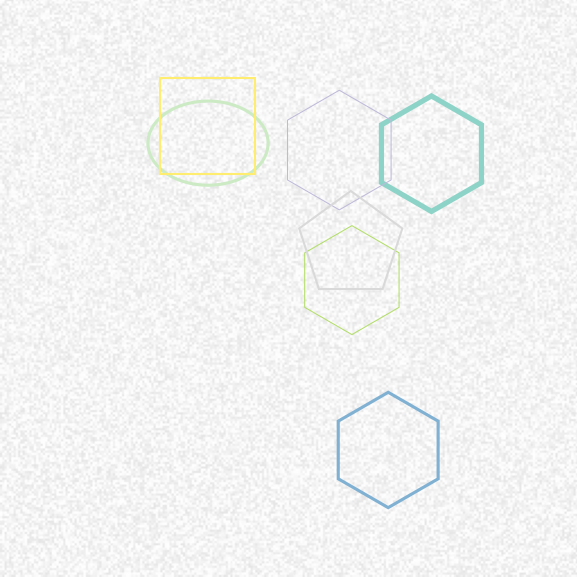[{"shape": "hexagon", "thickness": 2.5, "radius": 0.5, "center": [0.747, 0.733]}, {"shape": "hexagon", "thickness": 0.5, "radius": 0.52, "center": [0.588, 0.739]}, {"shape": "hexagon", "thickness": 1.5, "radius": 0.5, "center": [0.672, 0.22]}, {"shape": "hexagon", "thickness": 0.5, "radius": 0.47, "center": [0.609, 0.514]}, {"shape": "pentagon", "thickness": 1, "radius": 0.47, "center": [0.607, 0.575]}, {"shape": "oval", "thickness": 1.5, "radius": 0.52, "center": [0.36, 0.751]}, {"shape": "square", "thickness": 1, "radius": 0.41, "center": [0.36, 0.781]}]